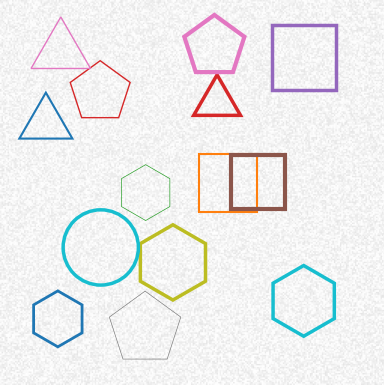[{"shape": "triangle", "thickness": 1.5, "radius": 0.4, "center": [0.119, 0.68]}, {"shape": "hexagon", "thickness": 2, "radius": 0.36, "center": [0.15, 0.172]}, {"shape": "square", "thickness": 1.5, "radius": 0.37, "center": [0.593, 0.525]}, {"shape": "hexagon", "thickness": 0.5, "radius": 0.36, "center": [0.378, 0.5]}, {"shape": "triangle", "thickness": 2.5, "radius": 0.35, "center": [0.564, 0.735]}, {"shape": "pentagon", "thickness": 1, "radius": 0.41, "center": [0.26, 0.761]}, {"shape": "square", "thickness": 2.5, "radius": 0.42, "center": [0.789, 0.85]}, {"shape": "square", "thickness": 3, "radius": 0.35, "center": [0.671, 0.527]}, {"shape": "triangle", "thickness": 1, "radius": 0.45, "center": [0.158, 0.867]}, {"shape": "pentagon", "thickness": 3, "radius": 0.41, "center": [0.557, 0.879]}, {"shape": "pentagon", "thickness": 0.5, "radius": 0.49, "center": [0.377, 0.146]}, {"shape": "hexagon", "thickness": 2.5, "radius": 0.49, "center": [0.449, 0.318]}, {"shape": "circle", "thickness": 2.5, "radius": 0.49, "center": [0.262, 0.357]}, {"shape": "hexagon", "thickness": 2.5, "radius": 0.46, "center": [0.789, 0.218]}]